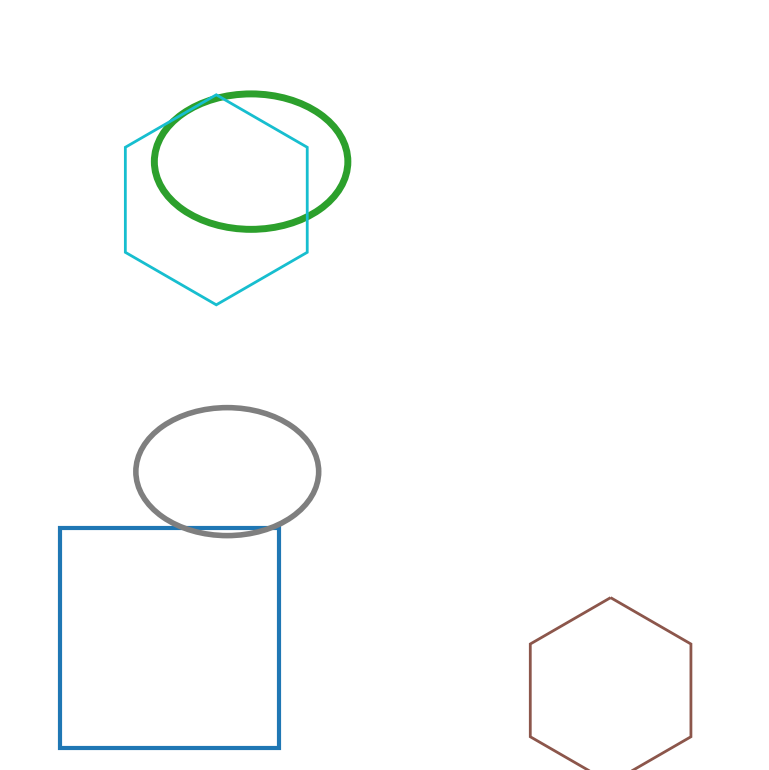[{"shape": "square", "thickness": 1.5, "radius": 0.71, "center": [0.22, 0.171]}, {"shape": "oval", "thickness": 2.5, "radius": 0.63, "center": [0.326, 0.79]}, {"shape": "hexagon", "thickness": 1, "radius": 0.6, "center": [0.793, 0.103]}, {"shape": "oval", "thickness": 2, "radius": 0.59, "center": [0.295, 0.388]}, {"shape": "hexagon", "thickness": 1, "radius": 0.68, "center": [0.281, 0.741]}]